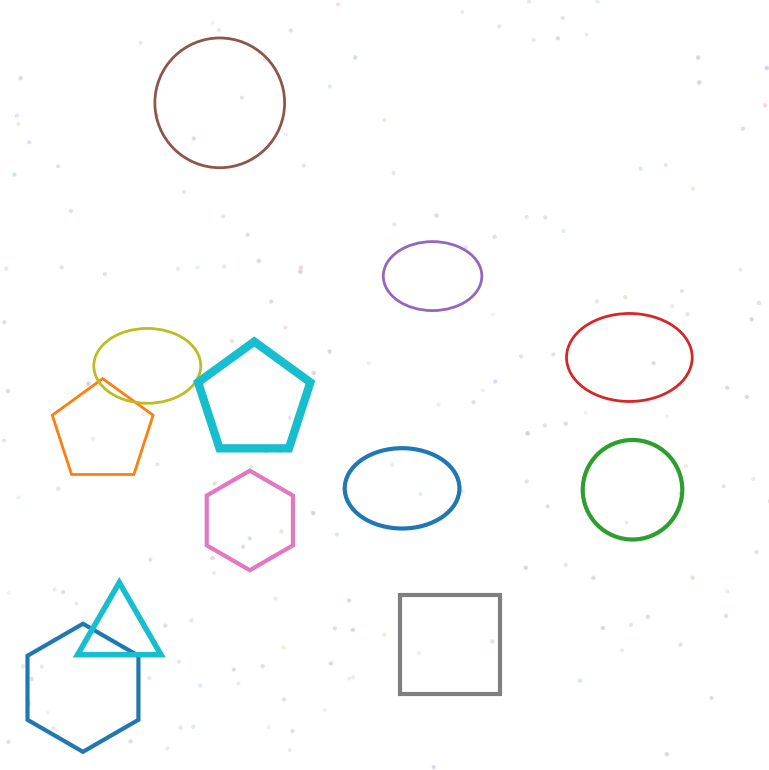[{"shape": "hexagon", "thickness": 1.5, "radius": 0.42, "center": [0.108, 0.107]}, {"shape": "oval", "thickness": 1.5, "radius": 0.37, "center": [0.522, 0.366]}, {"shape": "pentagon", "thickness": 1, "radius": 0.34, "center": [0.133, 0.439]}, {"shape": "circle", "thickness": 1.5, "radius": 0.32, "center": [0.821, 0.364]}, {"shape": "oval", "thickness": 1, "radius": 0.41, "center": [0.817, 0.536]}, {"shape": "oval", "thickness": 1, "radius": 0.32, "center": [0.562, 0.641]}, {"shape": "circle", "thickness": 1, "radius": 0.42, "center": [0.285, 0.866]}, {"shape": "hexagon", "thickness": 1.5, "radius": 0.32, "center": [0.324, 0.324]}, {"shape": "square", "thickness": 1.5, "radius": 0.32, "center": [0.585, 0.163]}, {"shape": "oval", "thickness": 1, "radius": 0.35, "center": [0.191, 0.525]}, {"shape": "pentagon", "thickness": 3, "radius": 0.38, "center": [0.33, 0.48]}, {"shape": "triangle", "thickness": 2, "radius": 0.31, "center": [0.155, 0.181]}]